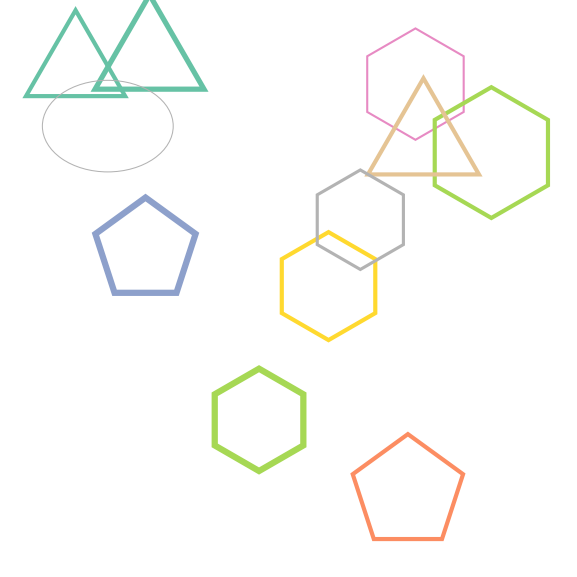[{"shape": "triangle", "thickness": 2, "radius": 0.5, "center": [0.131, 0.882]}, {"shape": "triangle", "thickness": 2.5, "radius": 0.54, "center": [0.259, 0.899]}, {"shape": "pentagon", "thickness": 2, "radius": 0.5, "center": [0.706, 0.147]}, {"shape": "pentagon", "thickness": 3, "radius": 0.46, "center": [0.252, 0.566]}, {"shape": "hexagon", "thickness": 1, "radius": 0.48, "center": [0.719, 0.853]}, {"shape": "hexagon", "thickness": 3, "radius": 0.44, "center": [0.449, 0.272]}, {"shape": "hexagon", "thickness": 2, "radius": 0.57, "center": [0.851, 0.735]}, {"shape": "hexagon", "thickness": 2, "radius": 0.47, "center": [0.569, 0.504]}, {"shape": "triangle", "thickness": 2, "radius": 0.55, "center": [0.733, 0.753]}, {"shape": "hexagon", "thickness": 1.5, "radius": 0.43, "center": [0.624, 0.619]}, {"shape": "oval", "thickness": 0.5, "radius": 0.57, "center": [0.187, 0.781]}]